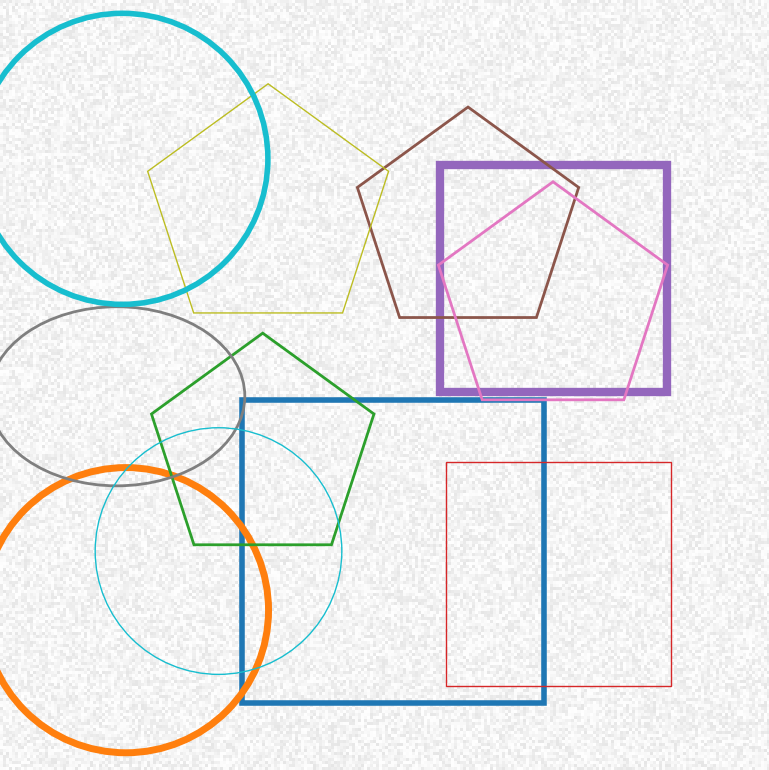[{"shape": "square", "thickness": 2, "radius": 0.98, "center": [0.511, 0.284]}, {"shape": "circle", "thickness": 2.5, "radius": 0.93, "center": [0.164, 0.208]}, {"shape": "pentagon", "thickness": 1, "radius": 0.76, "center": [0.341, 0.415]}, {"shape": "square", "thickness": 0.5, "radius": 0.73, "center": [0.725, 0.255]}, {"shape": "square", "thickness": 3, "radius": 0.74, "center": [0.719, 0.639]}, {"shape": "pentagon", "thickness": 1, "radius": 0.76, "center": [0.608, 0.71]}, {"shape": "pentagon", "thickness": 1, "radius": 0.78, "center": [0.718, 0.607]}, {"shape": "oval", "thickness": 1, "radius": 0.83, "center": [0.152, 0.485]}, {"shape": "pentagon", "thickness": 0.5, "radius": 0.82, "center": [0.348, 0.727]}, {"shape": "circle", "thickness": 2, "radius": 0.94, "center": [0.159, 0.794]}, {"shape": "circle", "thickness": 0.5, "radius": 0.8, "center": [0.284, 0.284]}]